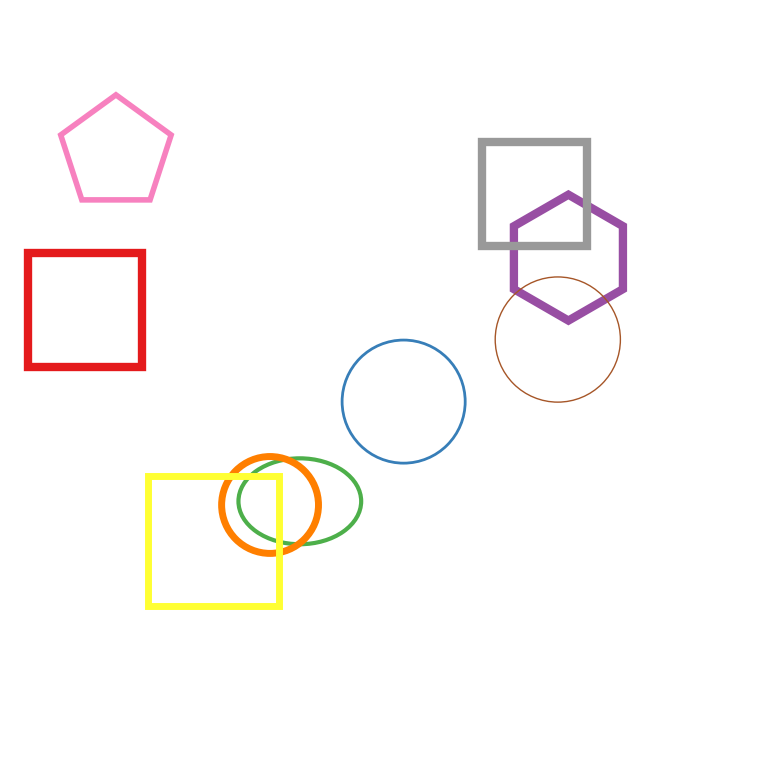[{"shape": "square", "thickness": 3, "radius": 0.37, "center": [0.11, 0.598]}, {"shape": "circle", "thickness": 1, "radius": 0.4, "center": [0.524, 0.478]}, {"shape": "oval", "thickness": 1.5, "radius": 0.4, "center": [0.389, 0.349]}, {"shape": "hexagon", "thickness": 3, "radius": 0.41, "center": [0.738, 0.665]}, {"shape": "circle", "thickness": 2.5, "radius": 0.31, "center": [0.351, 0.344]}, {"shape": "square", "thickness": 2.5, "radius": 0.42, "center": [0.277, 0.298]}, {"shape": "circle", "thickness": 0.5, "radius": 0.41, "center": [0.724, 0.559]}, {"shape": "pentagon", "thickness": 2, "radius": 0.38, "center": [0.151, 0.801]}, {"shape": "square", "thickness": 3, "radius": 0.34, "center": [0.694, 0.748]}]